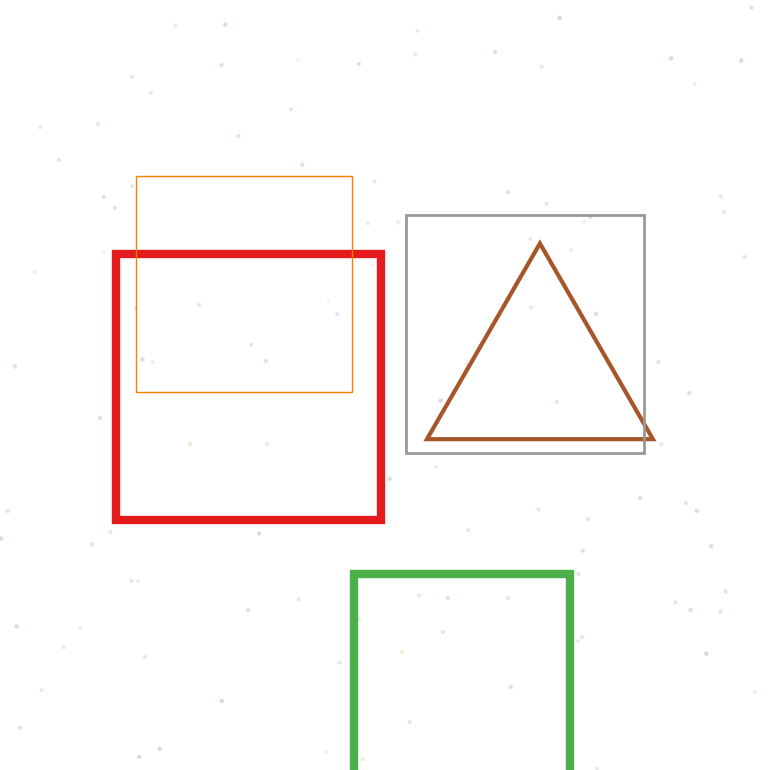[{"shape": "square", "thickness": 3, "radius": 0.86, "center": [0.323, 0.497]}, {"shape": "square", "thickness": 3, "radius": 0.7, "center": [0.6, 0.114]}, {"shape": "square", "thickness": 0.5, "radius": 0.7, "center": [0.317, 0.631]}, {"shape": "triangle", "thickness": 1.5, "radius": 0.85, "center": [0.701, 0.514]}, {"shape": "square", "thickness": 1, "radius": 0.78, "center": [0.682, 0.566]}]